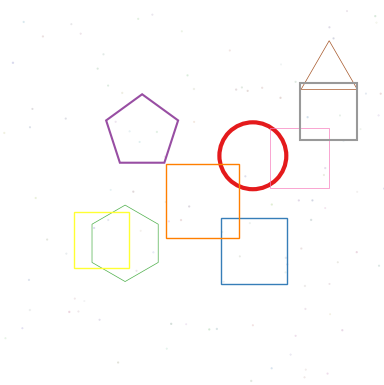[{"shape": "circle", "thickness": 3, "radius": 0.43, "center": [0.657, 0.595]}, {"shape": "square", "thickness": 1, "radius": 0.43, "center": [0.66, 0.348]}, {"shape": "hexagon", "thickness": 0.5, "radius": 0.5, "center": [0.325, 0.368]}, {"shape": "pentagon", "thickness": 1.5, "radius": 0.49, "center": [0.369, 0.657]}, {"shape": "square", "thickness": 1, "radius": 0.48, "center": [0.526, 0.478]}, {"shape": "square", "thickness": 1, "radius": 0.36, "center": [0.263, 0.377]}, {"shape": "triangle", "thickness": 0.5, "radius": 0.42, "center": [0.855, 0.81]}, {"shape": "square", "thickness": 0.5, "radius": 0.39, "center": [0.778, 0.59]}, {"shape": "square", "thickness": 1.5, "radius": 0.37, "center": [0.852, 0.71]}]